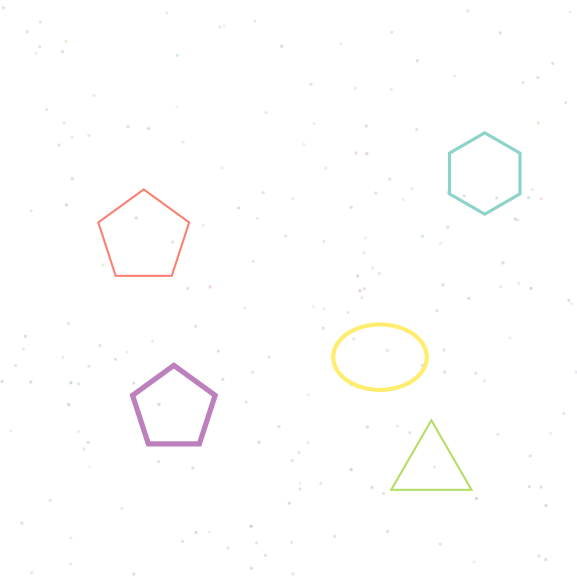[{"shape": "hexagon", "thickness": 1.5, "radius": 0.35, "center": [0.839, 0.699]}, {"shape": "pentagon", "thickness": 1, "radius": 0.41, "center": [0.249, 0.588]}, {"shape": "triangle", "thickness": 1, "radius": 0.4, "center": [0.747, 0.191]}, {"shape": "pentagon", "thickness": 2.5, "radius": 0.38, "center": [0.301, 0.291]}, {"shape": "oval", "thickness": 2, "radius": 0.4, "center": [0.658, 0.381]}]